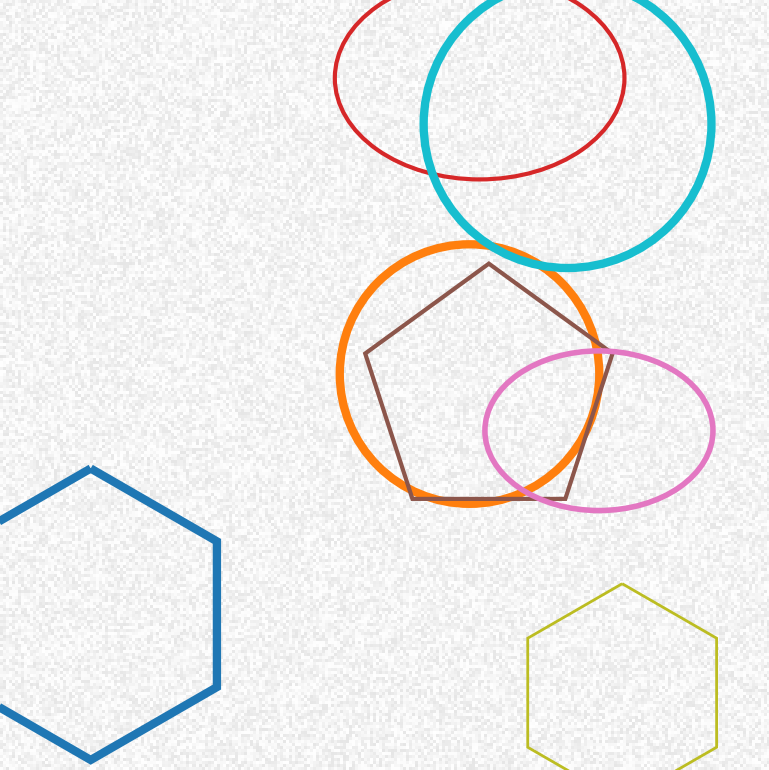[{"shape": "hexagon", "thickness": 3, "radius": 0.95, "center": [0.118, 0.202]}, {"shape": "circle", "thickness": 3, "radius": 0.84, "center": [0.61, 0.514]}, {"shape": "oval", "thickness": 1.5, "radius": 0.94, "center": [0.623, 0.899]}, {"shape": "pentagon", "thickness": 1.5, "radius": 0.84, "center": [0.635, 0.489]}, {"shape": "oval", "thickness": 2, "radius": 0.74, "center": [0.778, 0.441]}, {"shape": "hexagon", "thickness": 1, "radius": 0.71, "center": [0.808, 0.1]}, {"shape": "circle", "thickness": 3, "radius": 0.93, "center": [0.737, 0.839]}]